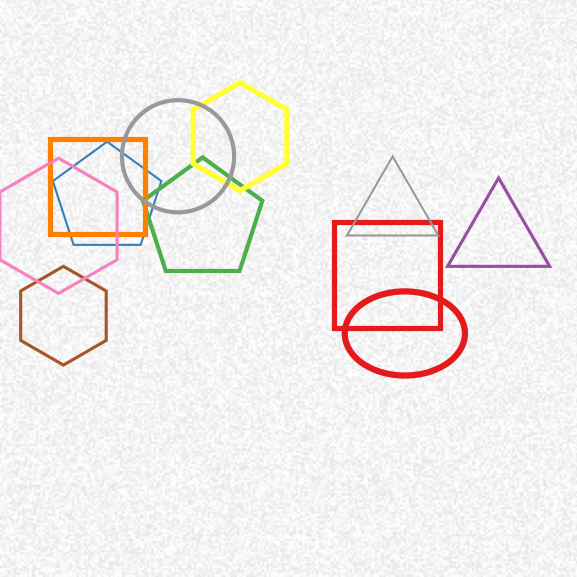[{"shape": "square", "thickness": 2.5, "radius": 0.46, "center": [0.671, 0.524]}, {"shape": "oval", "thickness": 3, "radius": 0.52, "center": [0.701, 0.422]}, {"shape": "pentagon", "thickness": 1, "radius": 0.49, "center": [0.185, 0.655]}, {"shape": "pentagon", "thickness": 2, "radius": 0.54, "center": [0.351, 0.618]}, {"shape": "triangle", "thickness": 1.5, "radius": 0.51, "center": [0.863, 0.589]}, {"shape": "square", "thickness": 2.5, "radius": 0.41, "center": [0.168, 0.676]}, {"shape": "hexagon", "thickness": 2.5, "radius": 0.47, "center": [0.416, 0.763]}, {"shape": "hexagon", "thickness": 1.5, "radius": 0.43, "center": [0.11, 0.452]}, {"shape": "hexagon", "thickness": 1.5, "radius": 0.59, "center": [0.101, 0.608]}, {"shape": "circle", "thickness": 2, "radius": 0.49, "center": [0.308, 0.729]}, {"shape": "triangle", "thickness": 1, "radius": 0.46, "center": [0.68, 0.637]}]